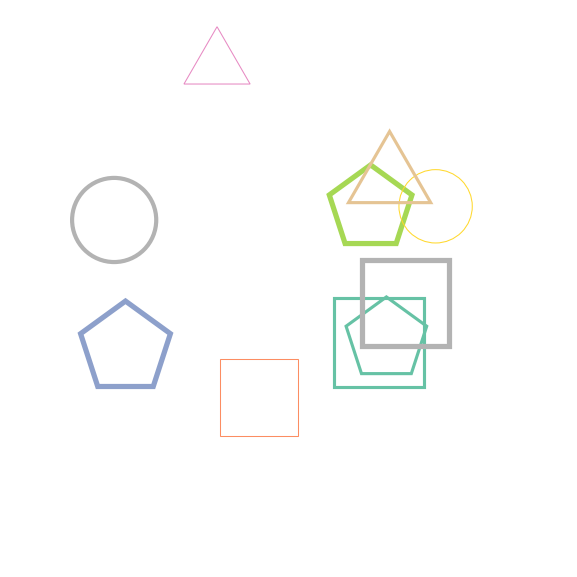[{"shape": "pentagon", "thickness": 1.5, "radius": 0.37, "center": [0.669, 0.412]}, {"shape": "square", "thickness": 1.5, "radius": 0.39, "center": [0.657, 0.406]}, {"shape": "square", "thickness": 0.5, "radius": 0.33, "center": [0.448, 0.311]}, {"shape": "pentagon", "thickness": 2.5, "radius": 0.41, "center": [0.217, 0.396]}, {"shape": "triangle", "thickness": 0.5, "radius": 0.33, "center": [0.376, 0.887]}, {"shape": "pentagon", "thickness": 2.5, "radius": 0.38, "center": [0.642, 0.638]}, {"shape": "circle", "thickness": 0.5, "radius": 0.32, "center": [0.754, 0.642]}, {"shape": "triangle", "thickness": 1.5, "radius": 0.41, "center": [0.675, 0.689]}, {"shape": "square", "thickness": 2.5, "radius": 0.37, "center": [0.702, 0.475]}, {"shape": "circle", "thickness": 2, "radius": 0.36, "center": [0.198, 0.618]}]